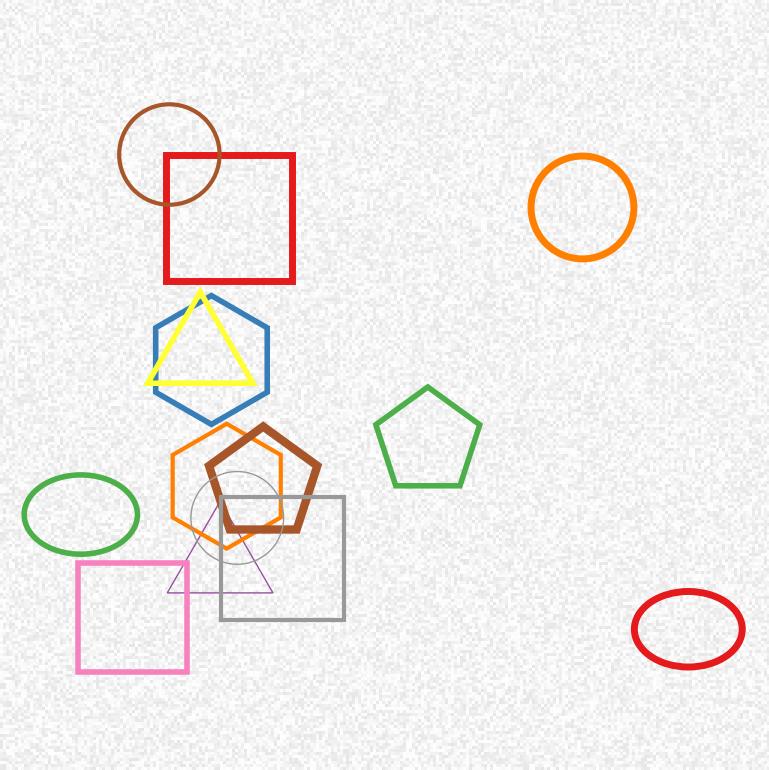[{"shape": "oval", "thickness": 2.5, "radius": 0.35, "center": [0.894, 0.183]}, {"shape": "square", "thickness": 2.5, "radius": 0.41, "center": [0.297, 0.717]}, {"shape": "hexagon", "thickness": 2, "radius": 0.42, "center": [0.275, 0.532]}, {"shape": "pentagon", "thickness": 2, "radius": 0.35, "center": [0.556, 0.426]}, {"shape": "oval", "thickness": 2, "radius": 0.37, "center": [0.105, 0.332]}, {"shape": "triangle", "thickness": 0.5, "radius": 0.4, "center": [0.286, 0.27]}, {"shape": "circle", "thickness": 2.5, "radius": 0.33, "center": [0.756, 0.731]}, {"shape": "hexagon", "thickness": 1.5, "radius": 0.41, "center": [0.294, 0.369]}, {"shape": "triangle", "thickness": 2, "radius": 0.39, "center": [0.26, 0.542]}, {"shape": "circle", "thickness": 1.5, "radius": 0.33, "center": [0.22, 0.799]}, {"shape": "pentagon", "thickness": 3, "radius": 0.37, "center": [0.342, 0.372]}, {"shape": "square", "thickness": 2, "radius": 0.36, "center": [0.172, 0.198]}, {"shape": "circle", "thickness": 0.5, "radius": 0.3, "center": [0.308, 0.327]}, {"shape": "square", "thickness": 1.5, "radius": 0.4, "center": [0.367, 0.275]}]